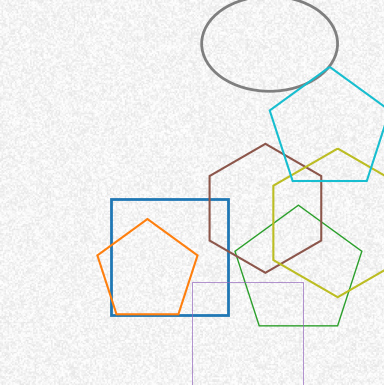[{"shape": "square", "thickness": 2, "radius": 0.76, "center": [0.441, 0.333]}, {"shape": "pentagon", "thickness": 1.5, "radius": 0.68, "center": [0.383, 0.294]}, {"shape": "pentagon", "thickness": 1, "radius": 0.87, "center": [0.775, 0.294]}, {"shape": "square", "thickness": 0.5, "radius": 0.72, "center": [0.643, 0.124]}, {"shape": "hexagon", "thickness": 1.5, "radius": 0.84, "center": [0.689, 0.459]}, {"shape": "oval", "thickness": 2, "radius": 0.88, "center": [0.7, 0.886]}, {"shape": "hexagon", "thickness": 1.5, "radius": 0.97, "center": [0.877, 0.421]}, {"shape": "pentagon", "thickness": 1.5, "radius": 0.82, "center": [0.856, 0.662]}]